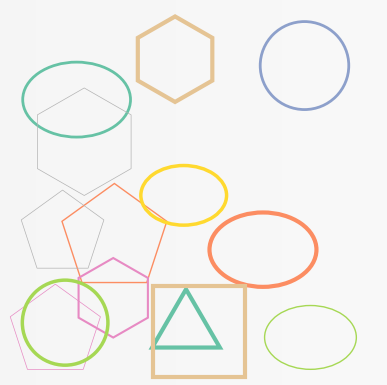[{"shape": "triangle", "thickness": 3, "radius": 0.5, "center": [0.48, 0.148]}, {"shape": "oval", "thickness": 2, "radius": 0.7, "center": [0.198, 0.741]}, {"shape": "pentagon", "thickness": 1, "radius": 0.71, "center": [0.295, 0.381]}, {"shape": "oval", "thickness": 3, "radius": 0.69, "center": [0.679, 0.352]}, {"shape": "circle", "thickness": 2, "radius": 0.57, "center": [0.786, 0.83]}, {"shape": "hexagon", "thickness": 1.5, "radius": 0.52, "center": [0.292, 0.227]}, {"shape": "pentagon", "thickness": 0.5, "radius": 0.61, "center": [0.143, 0.139]}, {"shape": "circle", "thickness": 2.5, "radius": 0.55, "center": [0.168, 0.162]}, {"shape": "oval", "thickness": 1, "radius": 0.59, "center": [0.801, 0.124]}, {"shape": "oval", "thickness": 2.5, "radius": 0.55, "center": [0.474, 0.493]}, {"shape": "hexagon", "thickness": 3, "radius": 0.56, "center": [0.452, 0.846]}, {"shape": "square", "thickness": 3, "radius": 0.59, "center": [0.513, 0.14]}, {"shape": "hexagon", "thickness": 0.5, "radius": 0.7, "center": [0.217, 0.632]}, {"shape": "pentagon", "thickness": 0.5, "radius": 0.56, "center": [0.161, 0.394]}]